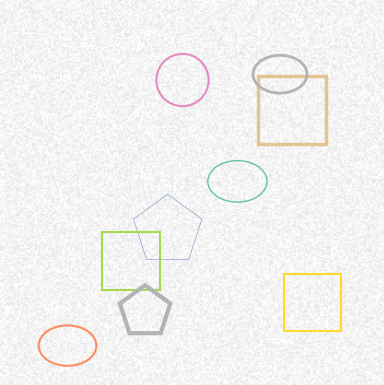[{"shape": "oval", "thickness": 1, "radius": 0.38, "center": [0.617, 0.529]}, {"shape": "oval", "thickness": 1.5, "radius": 0.37, "center": [0.175, 0.102]}, {"shape": "pentagon", "thickness": 0.5, "radius": 0.47, "center": [0.435, 0.402]}, {"shape": "circle", "thickness": 1.5, "radius": 0.34, "center": [0.474, 0.792]}, {"shape": "square", "thickness": 1.5, "radius": 0.38, "center": [0.339, 0.322]}, {"shape": "square", "thickness": 1.5, "radius": 0.37, "center": [0.811, 0.215]}, {"shape": "square", "thickness": 2.5, "radius": 0.44, "center": [0.758, 0.714]}, {"shape": "oval", "thickness": 2, "radius": 0.35, "center": [0.727, 0.807]}, {"shape": "pentagon", "thickness": 3, "radius": 0.34, "center": [0.377, 0.19]}]